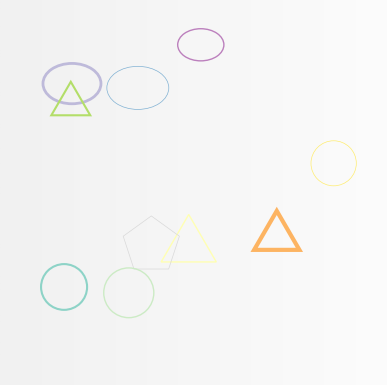[{"shape": "circle", "thickness": 1.5, "radius": 0.3, "center": [0.165, 0.255]}, {"shape": "triangle", "thickness": 1, "radius": 0.41, "center": [0.487, 0.361]}, {"shape": "oval", "thickness": 2, "radius": 0.37, "center": [0.186, 0.783]}, {"shape": "oval", "thickness": 0.5, "radius": 0.4, "center": [0.356, 0.772]}, {"shape": "triangle", "thickness": 3, "radius": 0.34, "center": [0.714, 0.385]}, {"shape": "triangle", "thickness": 1.5, "radius": 0.29, "center": [0.183, 0.73]}, {"shape": "pentagon", "thickness": 0.5, "radius": 0.38, "center": [0.39, 0.363]}, {"shape": "oval", "thickness": 1, "radius": 0.3, "center": [0.518, 0.884]}, {"shape": "circle", "thickness": 1, "radius": 0.32, "center": [0.332, 0.239]}, {"shape": "circle", "thickness": 0.5, "radius": 0.29, "center": [0.861, 0.576]}]